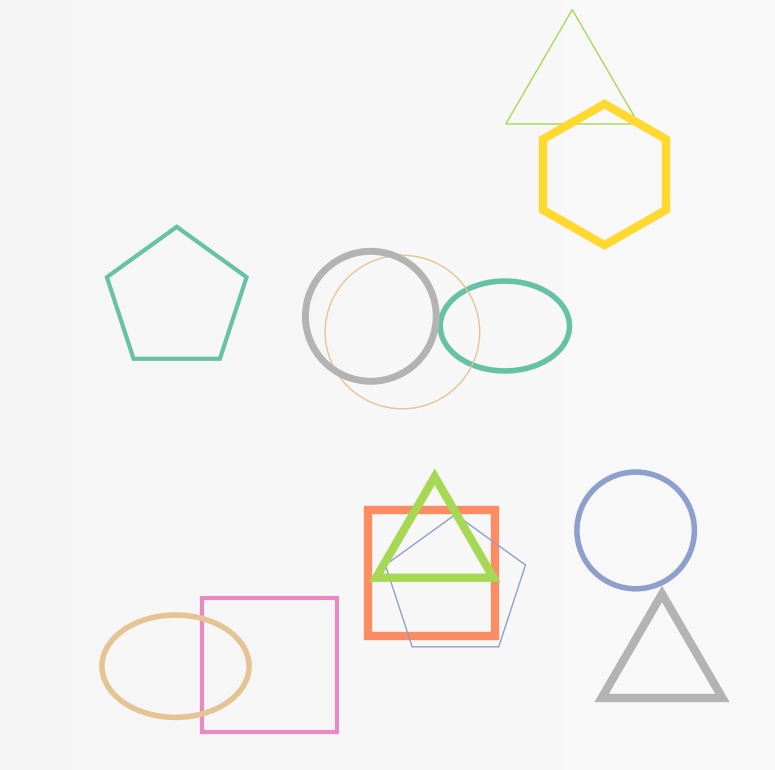[{"shape": "pentagon", "thickness": 1.5, "radius": 0.47, "center": [0.228, 0.611]}, {"shape": "oval", "thickness": 2, "radius": 0.42, "center": [0.651, 0.577]}, {"shape": "square", "thickness": 3, "radius": 0.41, "center": [0.556, 0.256]}, {"shape": "pentagon", "thickness": 0.5, "radius": 0.48, "center": [0.588, 0.237]}, {"shape": "circle", "thickness": 2, "radius": 0.38, "center": [0.82, 0.311]}, {"shape": "square", "thickness": 1.5, "radius": 0.44, "center": [0.348, 0.137]}, {"shape": "triangle", "thickness": 0.5, "radius": 0.49, "center": [0.738, 0.889]}, {"shape": "triangle", "thickness": 3, "radius": 0.44, "center": [0.561, 0.293]}, {"shape": "hexagon", "thickness": 3, "radius": 0.46, "center": [0.78, 0.773]}, {"shape": "circle", "thickness": 0.5, "radius": 0.5, "center": [0.519, 0.569]}, {"shape": "oval", "thickness": 2, "radius": 0.47, "center": [0.226, 0.135]}, {"shape": "circle", "thickness": 2.5, "radius": 0.42, "center": [0.478, 0.589]}, {"shape": "triangle", "thickness": 3, "radius": 0.45, "center": [0.854, 0.139]}]